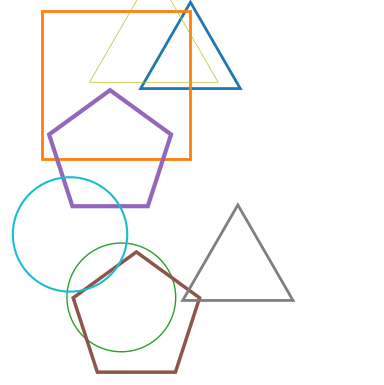[{"shape": "triangle", "thickness": 2, "radius": 0.75, "center": [0.495, 0.845]}, {"shape": "square", "thickness": 2, "radius": 0.96, "center": [0.302, 0.779]}, {"shape": "circle", "thickness": 1, "radius": 0.71, "center": [0.315, 0.228]}, {"shape": "pentagon", "thickness": 3, "radius": 0.83, "center": [0.286, 0.599]}, {"shape": "pentagon", "thickness": 2.5, "radius": 0.86, "center": [0.354, 0.173]}, {"shape": "triangle", "thickness": 2, "radius": 0.83, "center": [0.618, 0.302]}, {"shape": "triangle", "thickness": 0.5, "radius": 0.96, "center": [0.4, 0.883]}, {"shape": "circle", "thickness": 1.5, "radius": 0.74, "center": [0.182, 0.391]}]